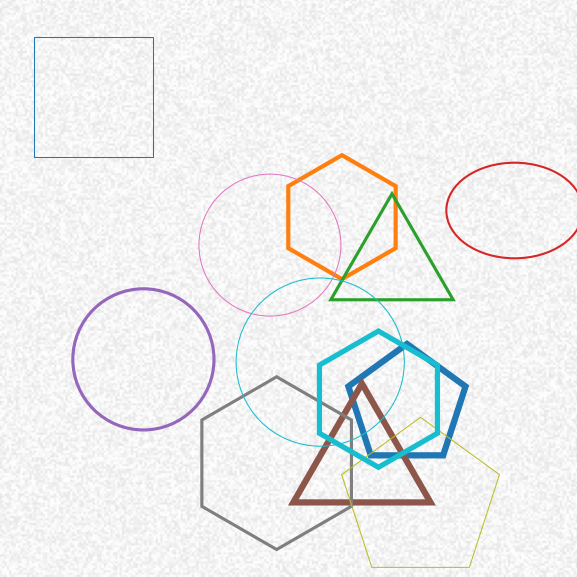[{"shape": "pentagon", "thickness": 3, "radius": 0.53, "center": [0.705, 0.297]}, {"shape": "square", "thickness": 0.5, "radius": 0.52, "center": [0.162, 0.831]}, {"shape": "hexagon", "thickness": 2, "radius": 0.54, "center": [0.592, 0.623]}, {"shape": "triangle", "thickness": 1.5, "radius": 0.61, "center": [0.679, 0.541]}, {"shape": "oval", "thickness": 1, "radius": 0.59, "center": [0.891, 0.635]}, {"shape": "circle", "thickness": 1.5, "radius": 0.61, "center": [0.248, 0.377]}, {"shape": "triangle", "thickness": 3, "radius": 0.69, "center": [0.627, 0.198]}, {"shape": "circle", "thickness": 0.5, "radius": 0.61, "center": [0.467, 0.575]}, {"shape": "hexagon", "thickness": 1.5, "radius": 0.75, "center": [0.479, 0.197]}, {"shape": "pentagon", "thickness": 0.5, "radius": 0.72, "center": [0.728, 0.133]}, {"shape": "hexagon", "thickness": 2.5, "radius": 0.59, "center": [0.655, 0.308]}, {"shape": "circle", "thickness": 0.5, "radius": 0.73, "center": [0.554, 0.372]}]